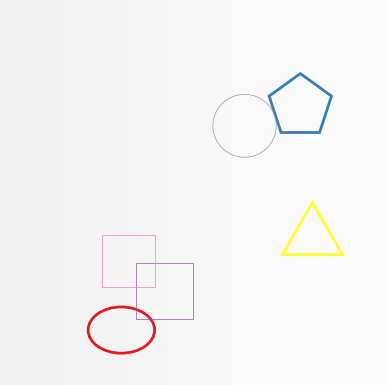[{"shape": "oval", "thickness": 2, "radius": 0.43, "center": [0.313, 0.143]}, {"shape": "pentagon", "thickness": 2, "radius": 0.42, "center": [0.775, 0.724]}, {"shape": "square", "thickness": 0.5, "radius": 0.36, "center": [0.424, 0.245]}, {"shape": "triangle", "thickness": 2, "radius": 0.45, "center": [0.806, 0.384]}, {"shape": "square", "thickness": 0.5, "radius": 0.34, "center": [0.331, 0.322]}, {"shape": "circle", "thickness": 0.5, "radius": 0.41, "center": [0.631, 0.673]}]